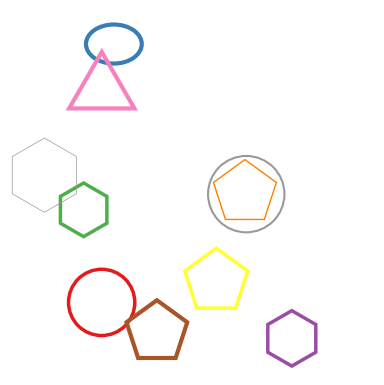[{"shape": "circle", "thickness": 2.5, "radius": 0.43, "center": [0.264, 0.215]}, {"shape": "oval", "thickness": 3, "radius": 0.36, "center": [0.296, 0.886]}, {"shape": "hexagon", "thickness": 2.5, "radius": 0.35, "center": [0.217, 0.455]}, {"shape": "hexagon", "thickness": 2.5, "radius": 0.36, "center": [0.758, 0.121]}, {"shape": "pentagon", "thickness": 1, "radius": 0.43, "center": [0.636, 0.5]}, {"shape": "pentagon", "thickness": 2.5, "radius": 0.43, "center": [0.562, 0.269]}, {"shape": "pentagon", "thickness": 3, "radius": 0.41, "center": [0.407, 0.137]}, {"shape": "triangle", "thickness": 3, "radius": 0.49, "center": [0.264, 0.767]}, {"shape": "circle", "thickness": 1.5, "radius": 0.5, "center": [0.64, 0.496]}, {"shape": "hexagon", "thickness": 0.5, "radius": 0.48, "center": [0.115, 0.545]}]